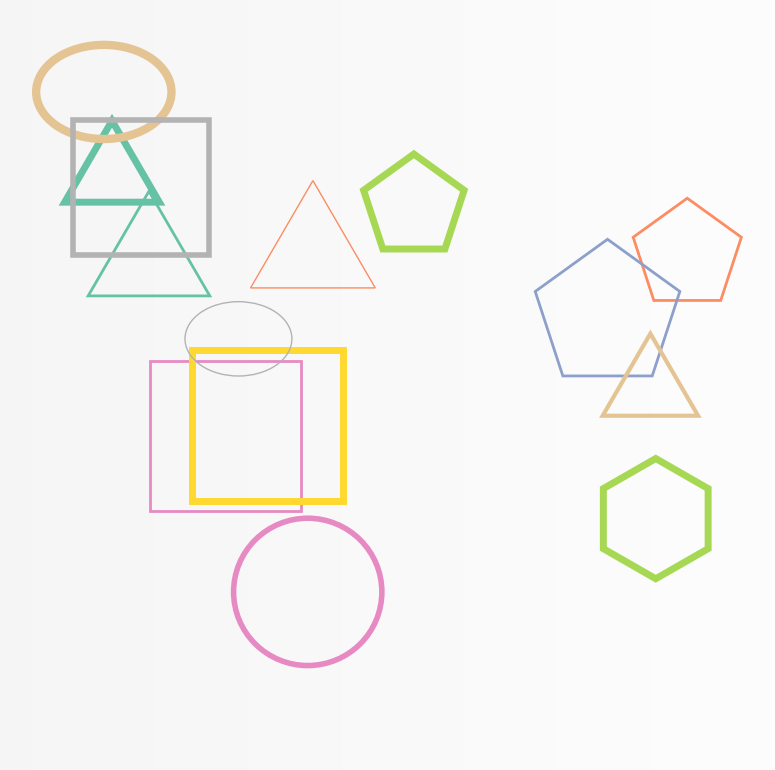[{"shape": "triangle", "thickness": 1, "radius": 0.45, "center": [0.192, 0.661]}, {"shape": "triangle", "thickness": 2.5, "radius": 0.35, "center": [0.145, 0.773]}, {"shape": "triangle", "thickness": 0.5, "radius": 0.46, "center": [0.404, 0.673]}, {"shape": "pentagon", "thickness": 1, "radius": 0.37, "center": [0.887, 0.669]}, {"shape": "pentagon", "thickness": 1, "radius": 0.49, "center": [0.784, 0.591]}, {"shape": "square", "thickness": 1, "radius": 0.49, "center": [0.291, 0.434]}, {"shape": "circle", "thickness": 2, "radius": 0.48, "center": [0.397, 0.231]}, {"shape": "pentagon", "thickness": 2.5, "radius": 0.34, "center": [0.534, 0.732]}, {"shape": "hexagon", "thickness": 2.5, "radius": 0.39, "center": [0.846, 0.326]}, {"shape": "square", "thickness": 2.5, "radius": 0.49, "center": [0.345, 0.448]}, {"shape": "oval", "thickness": 3, "radius": 0.44, "center": [0.134, 0.881]}, {"shape": "triangle", "thickness": 1.5, "radius": 0.36, "center": [0.839, 0.496]}, {"shape": "oval", "thickness": 0.5, "radius": 0.34, "center": [0.308, 0.56]}, {"shape": "square", "thickness": 2, "radius": 0.44, "center": [0.182, 0.757]}]